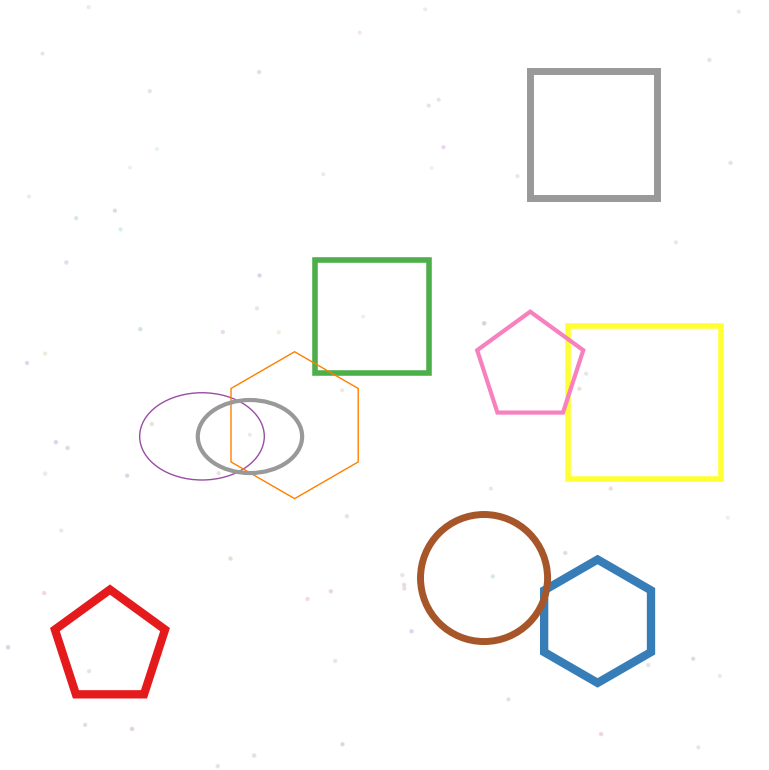[{"shape": "pentagon", "thickness": 3, "radius": 0.38, "center": [0.143, 0.159]}, {"shape": "hexagon", "thickness": 3, "radius": 0.4, "center": [0.776, 0.193]}, {"shape": "square", "thickness": 2, "radius": 0.37, "center": [0.483, 0.589]}, {"shape": "oval", "thickness": 0.5, "radius": 0.4, "center": [0.262, 0.433]}, {"shape": "hexagon", "thickness": 0.5, "radius": 0.48, "center": [0.383, 0.448]}, {"shape": "square", "thickness": 2, "radius": 0.5, "center": [0.837, 0.477]}, {"shape": "circle", "thickness": 2.5, "radius": 0.41, "center": [0.629, 0.249]}, {"shape": "pentagon", "thickness": 1.5, "radius": 0.36, "center": [0.689, 0.523]}, {"shape": "square", "thickness": 2.5, "radius": 0.41, "center": [0.771, 0.825]}, {"shape": "oval", "thickness": 1.5, "radius": 0.34, "center": [0.325, 0.433]}]